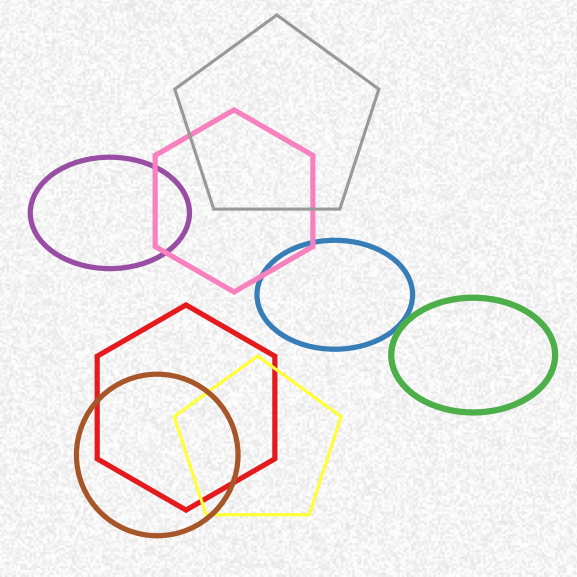[{"shape": "hexagon", "thickness": 2.5, "radius": 0.89, "center": [0.322, 0.293]}, {"shape": "oval", "thickness": 2.5, "radius": 0.67, "center": [0.58, 0.489]}, {"shape": "oval", "thickness": 3, "radius": 0.71, "center": [0.819, 0.384]}, {"shape": "oval", "thickness": 2.5, "radius": 0.69, "center": [0.19, 0.63]}, {"shape": "pentagon", "thickness": 1.5, "radius": 0.76, "center": [0.446, 0.231]}, {"shape": "circle", "thickness": 2.5, "radius": 0.7, "center": [0.272, 0.211]}, {"shape": "hexagon", "thickness": 2.5, "radius": 0.79, "center": [0.405, 0.651]}, {"shape": "pentagon", "thickness": 1.5, "radius": 0.93, "center": [0.479, 0.787]}]